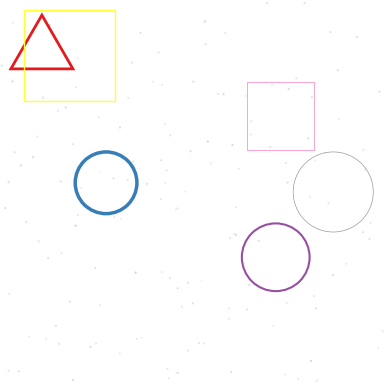[{"shape": "triangle", "thickness": 2, "radius": 0.47, "center": [0.109, 0.868]}, {"shape": "circle", "thickness": 2.5, "radius": 0.4, "center": [0.275, 0.525]}, {"shape": "circle", "thickness": 1.5, "radius": 0.44, "center": [0.716, 0.332]}, {"shape": "square", "thickness": 1, "radius": 0.59, "center": [0.18, 0.855]}, {"shape": "square", "thickness": 0.5, "radius": 0.44, "center": [0.729, 0.699]}, {"shape": "circle", "thickness": 0.5, "radius": 0.52, "center": [0.866, 0.501]}]